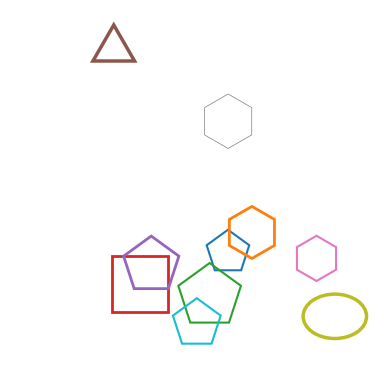[{"shape": "pentagon", "thickness": 1.5, "radius": 0.29, "center": [0.592, 0.345]}, {"shape": "hexagon", "thickness": 2, "radius": 0.34, "center": [0.654, 0.396]}, {"shape": "pentagon", "thickness": 1.5, "radius": 0.43, "center": [0.545, 0.231]}, {"shape": "square", "thickness": 2, "radius": 0.36, "center": [0.363, 0.262]}, {"shape": "pentagon", "thickness": 2, "radius": 0.38, "center": [0.393, 0.311]}, {"shape": "triangle", "thickness": 2.5, "radius": 0.31, "center": [0.295, 0.873]}, {"shape": "hexagon", "thickness": 1.5, "radius": 0.29, "center": [0.822, 0.329]}, {"shape": "hexagon", "thickness": 0.5, "radius": 0.35, "center": [0.593, 0.685]}, {"shape": "oval", "thickness": 2.5, "radius": 0.41, "center": [0.87, 0.178]}, {"shape": "pentagon", "thickness": 1.5, "radius": 0.33, "center": [0.511, 0.16]}]